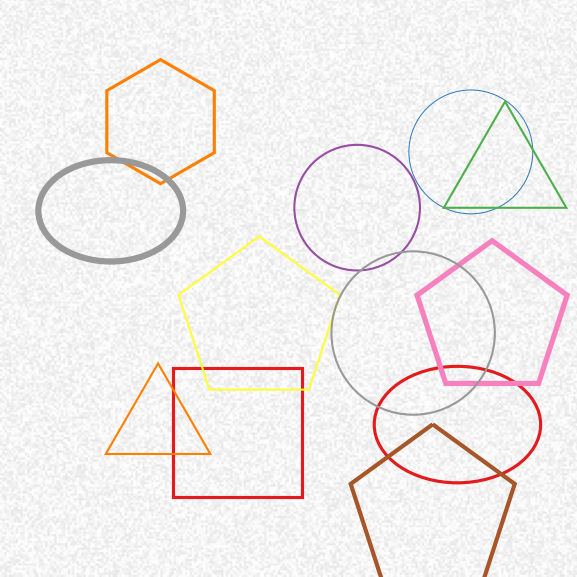[{"shape": "square", "thickness": 1.5, "radius": 0.56, "center": [0.411, 0.25]}, {"shape": "oval", "thickness": 1.5, "radius": 0.72, "center": [0.792, 0.264]}, {"shape": "circle", "thickness": 0.5, "radius": 0.54, "center": [0.815, 0.736]}, {"shape": "triangle", "thickness": 1, "radius": 0.61, "center": [0.875, 0.701]}, {"shape": "circle", "thickness": 1, "radius": 0.54, "center": [0.618, 0.64]}, {"shape": "hexagon", "thickness": 1.5, "radius": 0.54, "center": [0.278, 0.788]}, {"shape": "triangle", "thickness": 1, "radius": 0.52, "center": [0.274, 0.265]}, {"shape": "pentagon", "thickness": 1, "radius": 0.73, "center": [0.449, 0.443]}, {"shape": "pentagon", "thickness": 2, "radius": 0.75, "center": [0.749, 0.115]}, {"shape": "pentagon", "thickness": 2.5, "radius": 0.68, "center": [0.852, 0.446]}, {"shape": "circle", "thickness": 1, "radius": 0.71, "center": [0.715, 0.422]}, {"shape": "oval", "thickness": 3, "radius": 0.63, "center": [0.192, 0.634]}]